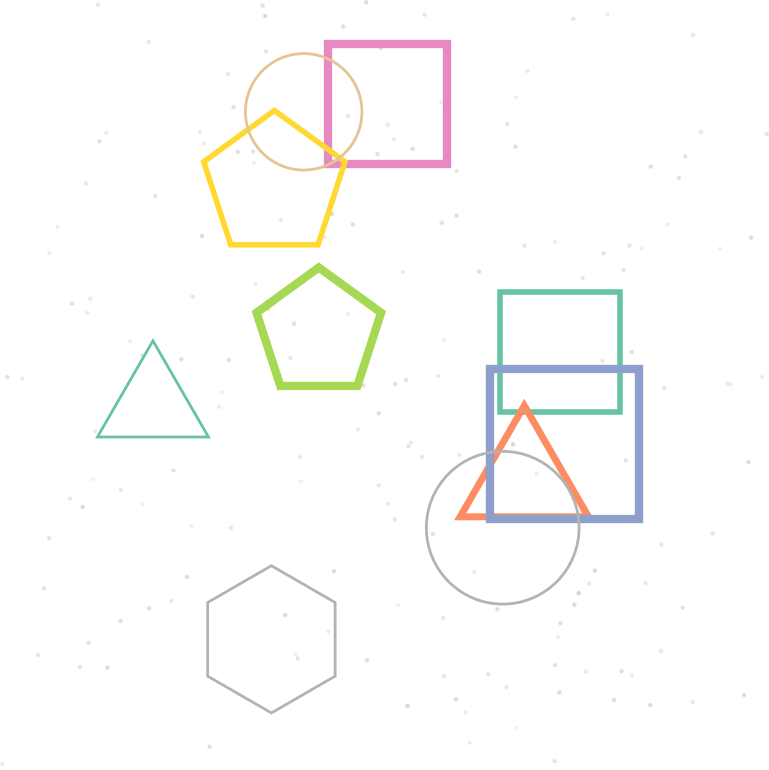[{"shape": "triangle", "thickness": 1, "radius": 0.42, "center": [0.199, 0.474]}, {"shape": "square", "thickness": 2, "radius": 0.39, "center": [0.727, 0.543]}, {"shape": "triangle", "thickness": 2.5, "radius": 0.48, "center": [0.681, 0.377]}, {"shape": "square", "thickness": 3, "radius": 0.48, "center": [0.734, 0.423]}, {"shape": "square", "thickness": 3, "radius": 0.39, "center": [0.503, 0.865]}, {"shape": "pentagon", "thickness": 3, "radius": 0.43, "center": [0.414, 0.568]}, {"shape": "pentagon", "thickness": 2, "radius": 0.48, "center": [0.356, 0.76]}, {"shape": "circle", "thickness": 1, "radius": 0.38, "center": [0.394, 0.855]}, {"shape": "hexagon", "thickness": 1, "radius": 0.48, "center": [0.352, 0.17]}, {"shape": "circle", "thickness": 1, "radius": 0.5, "center": [0.653, 0.315]}]